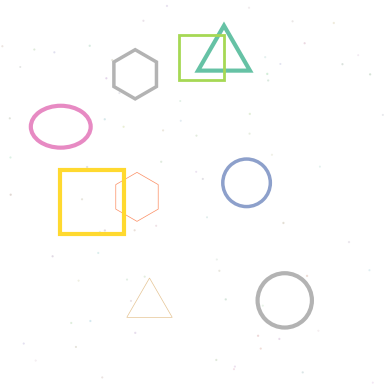[{"shape": "triangle", "thickness": 3, "radius": 0.39, "center": [0.582, 0.856]}, {"shape": "hexagon", "thickness": 0.5, "radius": 0.32, "center": [0.356, 0.489]}, {"shape": "circle", "thickness": 2.5, "radius": 0.31, "center": [0.64, 0.525]}, {"shape": "oval", "thickness": 3, "radius": 0.39, "center": [0.158, 0.671]}, {"shape": "square", "thickness": 2, "radius": 0.29, "center": [0.524, 0.851]}, {"shape": "square", "thickness": 3, "radius": 0.42, "center": [0.24, 0.475]}, {"shape": "triangle", "thickness": 0.5, "radius": 0.34, "center": [0.388, 0.21]}, {"shape": "hexagon", "thickness": 2.5, "radius": 0.32, "center": [0.351, 0.807]}, {"shape": "circle", "thickness": 3, "radius": 0.35, "center": [0.74, 0.22]}]